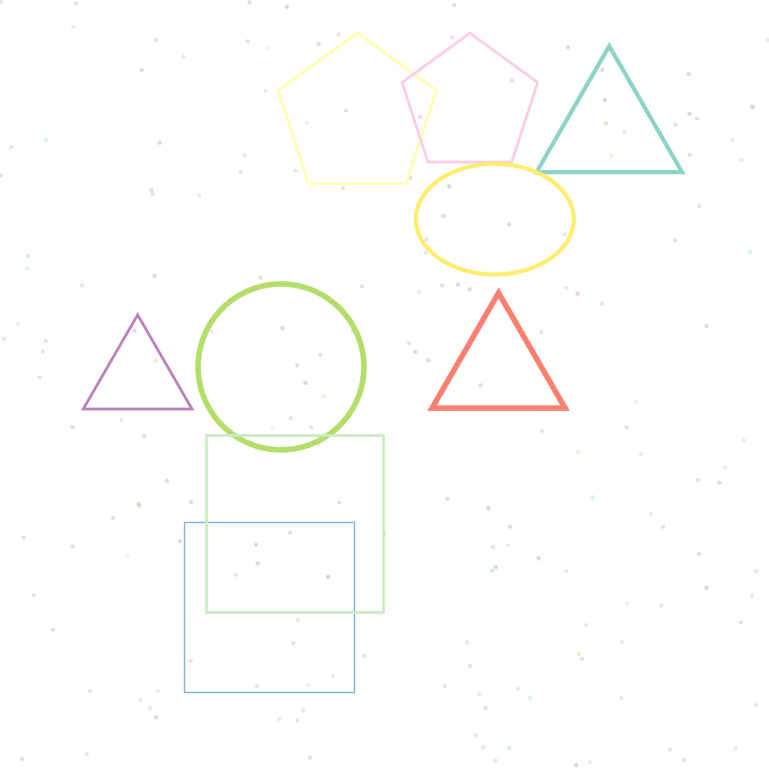[{"shape": "triangle", "thickness": 1.5, "radius": 0.55, "center": [0.791, 0.831]}, {"shape": "pentagon", "thickness": 1, "radius": 0.54, "center": [0.464, 0.849]}, {"shape": "triangle", "thickness": 2, "radius": 0.5, "center": [0.648, 0.52]}, {"shape": "square", "thickness": 0.5, "radius": 0.55, "center": [0.349, 0.212]}, {"shape": "circle", "thickness": 2, "radius": 0.54, "center": [0.365, 0.523]}, {"shape": "pentagon", "thickness": 1, "radius": 0.46, "center": [0.61, 0.864]}, {"shape": "triangle", "thickness": 1, "radius": 0.41, "center": [0.179, 0.51]}, {"shape": "square", "thickness": 1, "radius": 0.58, "center": [0.383, 0.32]}, {"shape": "oval", "thickness": 1.5, "radius": 0.51, "center": [0.643, 0.715]}]